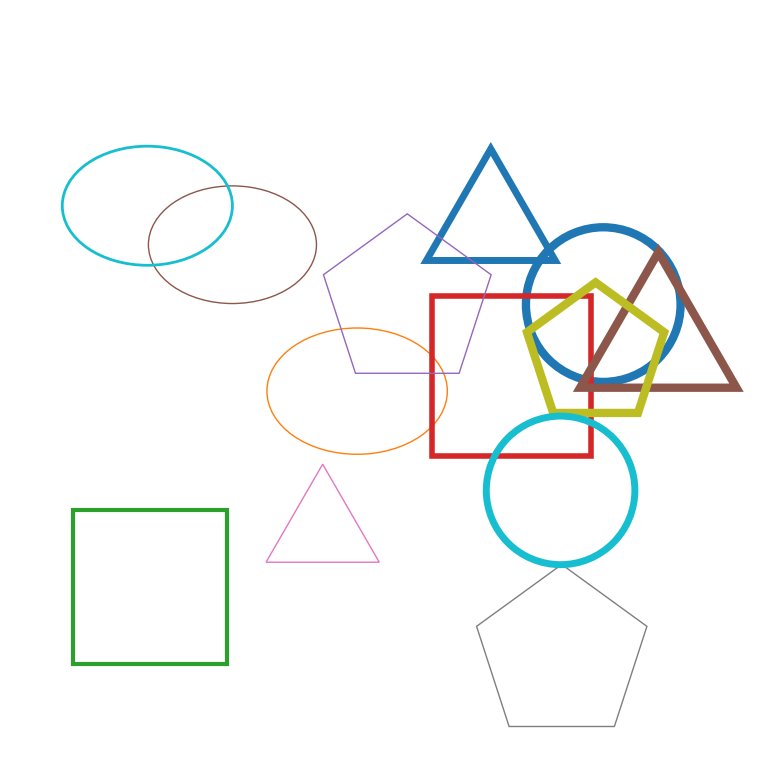[{"shape": "triangle", "thickness": 2.5, "radius": 0.48, "center": [0.637, 0.71]}, {"shape": "circle", "thickness": 3, "radius": 0.5, "center": [0.783, 0.604]}, {"shape": "oval", "thickness": 0.5, "radius": 0.59, "center": [0.464, 0.492]}, {"shape": "square", "thickness": 1.5, "radius": 0.5, "center": [0.195, 0.237]}, {"shape": "square", "thickness": 2, "radius": 0.52, "center": [0.664, 0.512]}, {"shape": "pentagon", "thickness": 0.5, "radius": 0.57, "center": [0.529, 0.608]}, {"shape": "oval", "thickness": 0.5, "radius": 0.55, "center": [0.302, 0.682]}, {"shape": "triangle", "thickness": 3, "radius": 0.59, "center": [0.855, 0.555]}, {"shape": "triangle", "thickness": 0.5, "radius": 0.42, "center": [0.419, 0.312]}, {"shape": "pentagon", "thickness": 0.5, "radius": 0.58, "center": [0.73, 0.151]}, {"shape": "pentagon", "thickness": 3, "radius": 0.47, "center": [0.773, 0.54]}, {"shape": "oval", "thickness": 1, "radius": 0.55, "center": [0.191, 0.733]}, {"shape": "circle", "thickness": 2.5, "radius": 0.48, "center": [0.728, 0.363]}]